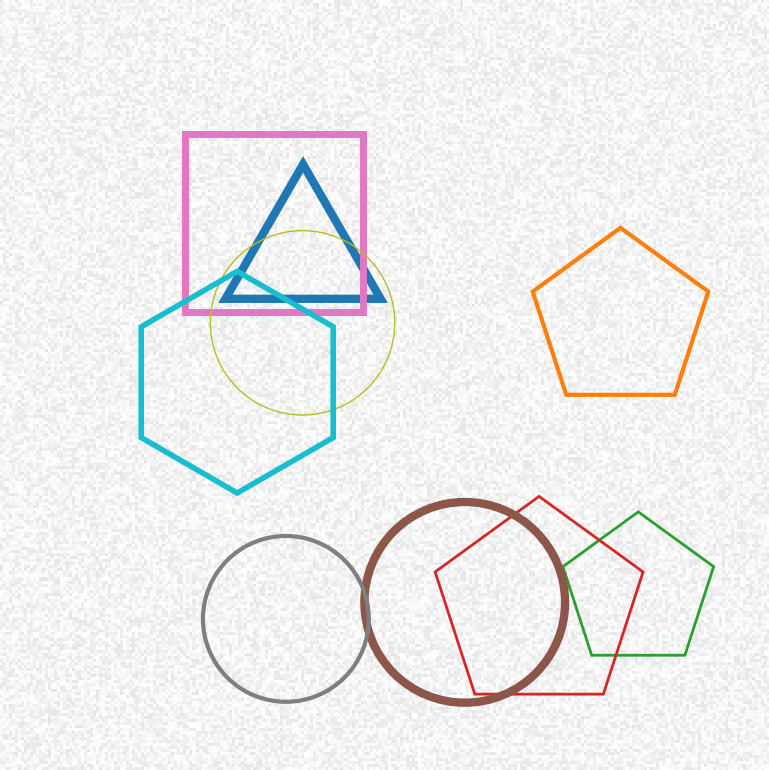[{"shape": "triangle", "thickness": 3, "radius": 0.58, "center": [0.394, 0.67]}, {"shape": "pentagon", "thickness": 1.5, "radius": 0.6, "center": [0.806, 0.584]}, {"shape": "pentagon", "thickness": 1, "radius": 0.51, "center": [0.829, 0.232]}, {"shape": "pentagon", "thickness": 1, "radius": 0.71, "center": [0.7, 0.213]}, {"shape": "circle", "thickness": 3, "radius": 0.65, "center": [0.604, 0.218]}, {"shape": "square", "thickness": 2.5, "radius": 0.58, "center": [0.355, 0.711]}, {"shape": "circle", "thickness": 1.5, "radius": 0.54, "center": [0.371, 0.196]}, {"shape": "circle", "thickness": 0.5, "radius": 0.6, "center": [0.393, 0.581]}, {"shape": "hexagon", "thickness": 2, "radius": 0.72, "center": [0.308, 0.504]}]